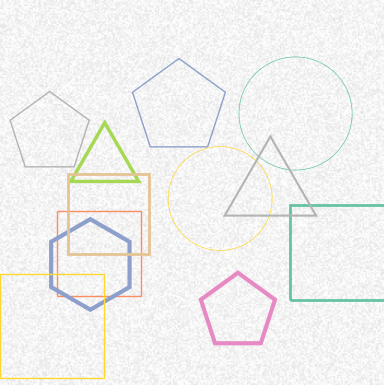[{"shape": "circle", "thickness": 0.5, "radius": 0.73, "center": [0.768, 0.705]}, {"shape": "square", "thickness": 2, "radius": 0.62, "center": [0.876, 0.344]}, {"shape": "square", "thickness": 1, "radius": 0.55, "center": [0.256, 0.342]}, {"shape": "hexagon", "thickness": 3, "radius": 0.59, "center": [0.235, 0.313]}, {"shape": "pentagon", "thickness": 1, "radius": 0.63, "center": [0.465, 0.721]}, {"shape": "pentagon", "thickness": 3, "radius": 0.51, "center": [0.618, 0.19]}, {"shape": "triangle", "thickness": 2.5, "radius": 0.51, "center": [0.272, 0.58]}, {"shape": "circle", "thickness": 0.5, "radius": 0.68, "center": [0.572, 0.484]}, {"shape": "square", "thickness": 1, "radius": 0.68, "center": [0.135, 0.153]}, {"shape": "square", "thickness": 2, "radius": 0.52, "center": [0.282, 0.445]}, {"shape": "triangle", "thickness": 1.5, "radius": 0.69, "center": [0.702, 0.509]}, {"shape": "pentagon", "thickness": 1, "radius": 0.54, "center": [0.129, 0.654]}]